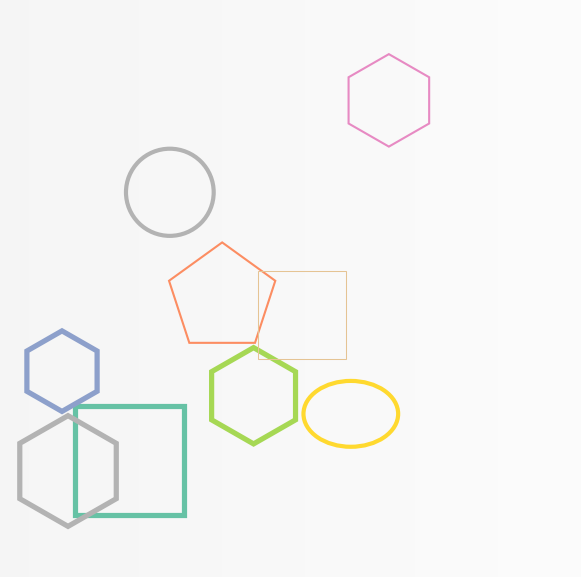[{"shape": "square", "thickness": 2.5, "radius": 0.47, "center": [0.223, 0.202]}, {"shape": "pentagon", "thickness": 1, "radius": 0.48, "center": [0.382, 0.483]}, {"shape": "hexagon", "thickness": 2.5, "radius": 0.35, "center": [0.107, 0.356]}, {"shape": "hexagon", "thickness": 1, "radius": 0.4, "center": [0.669, 0.825]}, {"shape": "hexagon", "thickness": 2.5, "radius": 0.42, "center": [0.436, 0.314]}, {"shape": "oval", "thickness": 2, "radius": 0.41, "center": [0.604, 0.283]}, {"shape": "square", "thickness": 0.5, "radius": 0.38, "center": [0.519, 0.454]}, {"shape": "hexagon", "thickness": 2.5, "radius": 0.48, "center": [0.117, 0.184]}, {"shape": "circle", "thickness": 2, "radius": 0.38, "center": [0.292, 0.666]}]